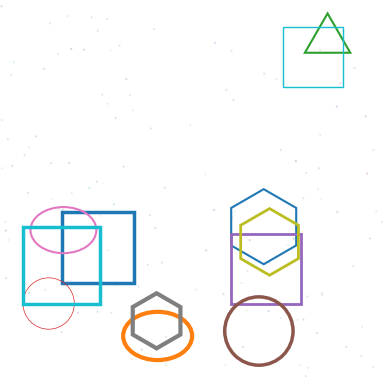[{"shape": "hexagon", "thickness": 1.5, "radius": 0.49, "center": [0.685, 0.411]}, {"shape": "square", "thickness": 2.5, "radius": 0.46, "center": [0.255, 0.357]}, {"shape": "oval", "thickness": 3, "radius": 0.45, "center": [0.409, 0.127]}, {"shape": "triangle", "thickness": 1.5, "radius": 0.34, "center": [0.851, 0.897]}, {"shape": "circle", "thickness": 0.5, "radius": 0.33, "center": [0.126, 0.212]}, {"shape": "square", "thickness": 2, "radius": 0.45, "center": [0.692, 0.3]}, {"shape": "circle", "thickness": 2.5, "radius": 0.44, "center": [0.672, 0.14]}, {"shape": "oval", "thickness": 1.5, "radius": 0.43, "center": [0.165, 0.402]}, {"shape": "hexagon", "thickness": 3, "radius": 0.36, "center": [0.407, 0.167]}, {"shape": "hexagon", "thickness": 2, "radius": 0.43, "center": [0.7, 0.372]}, {"shape": "square", "thickness": 2.5, "radius": 0.5, "center": [0.159, 0.311]}, {"shape": "square", "thickness": 1, "radius": 0.39, "center": [0.813, 0.851]}]